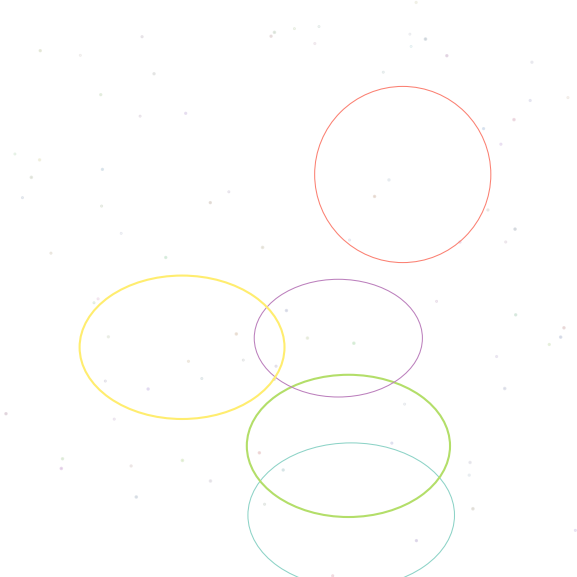[{"shape": "oval", "thickness": 0.5, "radius": 0.89, "center": [0.608, 0.107]}, {"shape": "circle", "thickness": 0.5, "radius": 0.76, "center": [0.697, 0.697]}, {"shape": "oval", "thickness": 1, "radius": 0.88, "center": [0.603, 0.227]}, {"shape": "oval", "thickness": 0.5, "radius": 0.73, "center": [0.586, 0.414]}, {"shape": "oval", "thickness": 1, "radius": 0.89, "center": [0.315, 0.398]}]